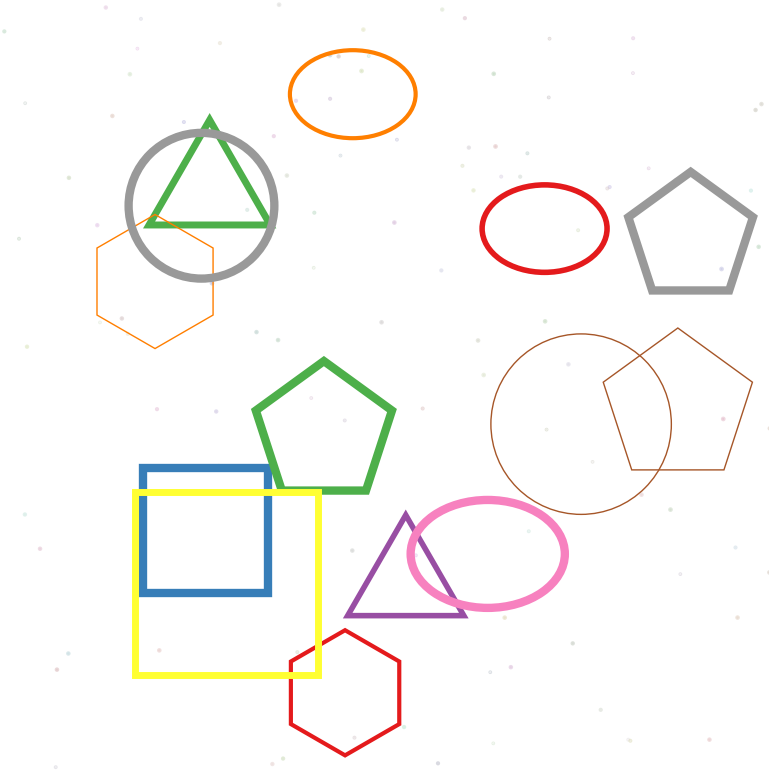[{"shape": "oval", "thickness": 2, "radius": 0.41, "center": [0.707, 0.703]}, {"shape": "hexagon", "thickness": 1.5, "radius": 0.41, "center": [0.448, 0.1]}, {"shape": "square", "thickness": 3, "radius": 0.4, "center": [0.267, 0.311]}, {"shape": "pentagon", "thickness": 3, "radius": 0.46, "center": [0.421, 0.438]}, {"shape": "triangle", "thickness": 2.5, "radius": 0.45, "center": [0.272, 0.753]}, {"shape": "triangle", "thickness": 2, "radius": 0.44, "center": [0.527, 0.244]}, {"shape": "hexagon", "thickness": 0.5, "radius": 0.44, "center": [0.201, 0.634]}, {"shape": "oval", "thickness": 1.5, "radius": 0.41, "center": [0.458, 0.878]}, {"shape": "square", "thickness": 2.5, "radius": 0.59, "center": [0.294, 0.242]}, {"shape": "circle", "thickness": 0.5, "radius": 0.59, "center": [0.755, 0.449]}, {"shape": "pentagon", "thickness": 0.5, "radius": 0.51, "center": [0.88, 0.472]}, {"shape": "oval", "thickness": 3, "radius": 0.5, "center": [0.633, 0.281]}, {"shape": "pentagon", "thickness": 3, "radius": 0.43, "center": [0.897, 0.692]}, {"shape": "circle", "thickness": 3, "radius": 0.47, "center": [0.262, 0.733]}]